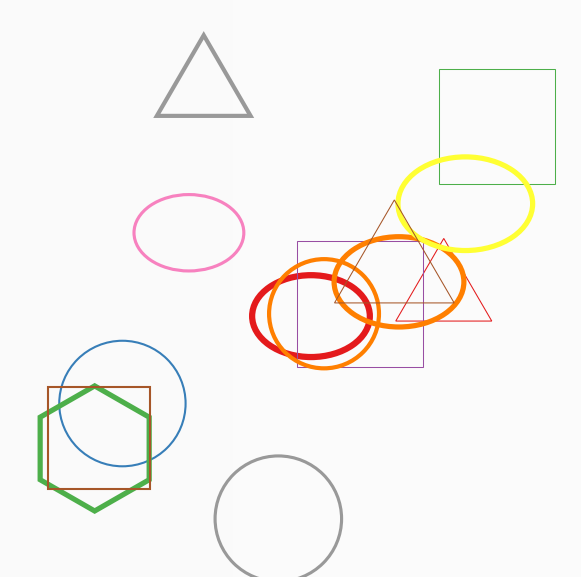[{"shape": "triangle", "thickness": 0.5, "radius": 0.48, "center": [0.763, 0.491]}, {"shape": "oval", "thickness": 3, "radius": 0.51, "center": [0.535, 0.452]}, {"shape": "circle", "thickness": 1, "radius": 0.54, "center": [0.211, 0.3]}, {"shape": "square", "thickness": 0.5, "radius": 0.5, "center": [0.855, 0.78]}, {"shape": "hexagon", "thickness": 2.5, "radius": 0.54, "center": [0.163, 0.223]}, {"shape": "square", "thickness": 0.5, "radius": 0.54, "center": [0.619, 0.473]}, {"shape": "oval", "thickness": 2.5, "radius": 0.56, "center": [0.686, 0.511]}, {"shape": "circle", "thickness": 2, "radius": 0.47, "center": [0.557, 0.456]}, {"shape": "oval", "thickness": 2.5, "radius": 0.58, "center": [0.801, 0.646]}, {"shape": "triangle", "thickness": 0.5, "radius": 0.59, "center": [0.678, 0.534]}, {"shape": "square", "thickness": 1, "radius": 0.44, "center": [0.17, 0.241]}, {"shape": "oval", "thickness": 1.5, "radius": 0.47, "center": [0.325, 0.596]}, {"shape": "triangle", "thickness": 2, "radius": 0.47, "center": [0.35, 0.845]}, {"shape": "circle", "thickness": 1.5, "radius": 0.54, "center": [0.479, 0.101]}]